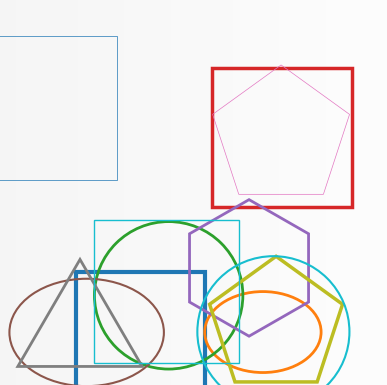[{"shape": "square", "thickness": 3, "radius": 0.84, "center": [0.363, 0.126]}, {"shape": "square", "thickness": 0.5, "radius": 0.93, "center": [0.116, 0.719]}, {"shape": "oval", "thickness": 2, "radius": 0.75, "center": [0.678, 0.138]}, {"shape": "circle", "thickness": 2, "radius": 0.96, "center": [0.435, 0.233]}, {"shape": "square", "thickness": 2.5, "radius": 0.9, "center": [0.728, 0.643]}, {"shape": "hexagon", "thickness": 2, "radius": 0.89, "center": [0.643, 0.304]}, {"shape": "oval", "thickness": 1.5, "radius": 1.0, "center": [0.224, 0.136]}, {"shape": "pentagon", "thickness": 0.5, "radius": 0.93, "center": [0.725, 0.646]}, {"shape": "triangle", "thickness": 2, "radius": 0.93, "center": [0.206, 0.141]}, {"shape": "pentagon", "thickness": 2.5, "radius": 0.9, "center": [0.712, 0.154]}, {"shape": "circle", "thickness": 1.5, "radius": 0.98, "center": [0.706, 0.138]}, {"shape": "square", "thickness": 1, "radius": 0.93, "center": [0.43, 0.243]}]